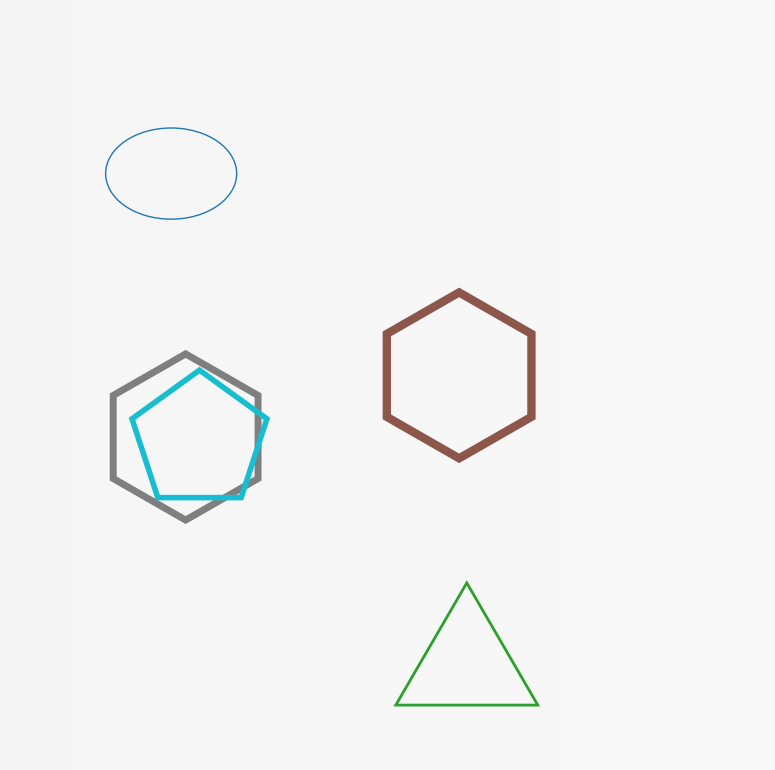[{"shape": "oval", "thickness": 0.5, "radius": 0.42, "center": [0.221, 0.775]}, {"shape": "triangle", "thickness": 1, "radius": 0.53, "center": [0.602, 0.137]}, {"shape": "hexagon", "thickness": 3, "radius": 0.54, "center": [0.592, 0.512]}, {"shape": "hexagon", "thickness": 2.5, "radius": 0.54, "center": [0.24, 0.432]}, {"shape": "pentagon", "thickness": 2, "radius": 0.46, "center": [0.257, 0.428]}]